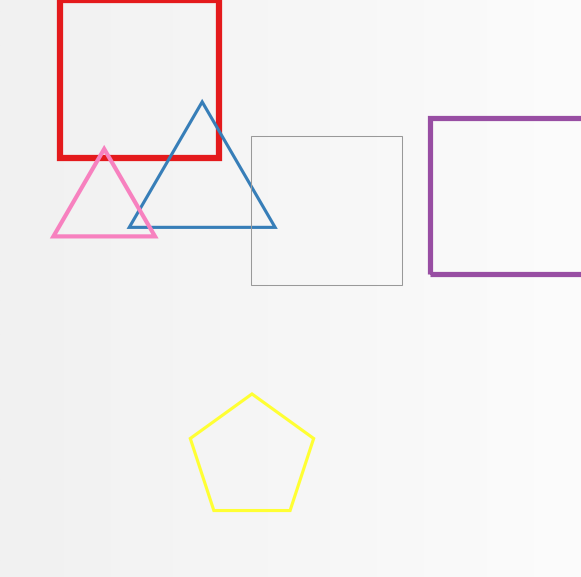[{"shape": "square", "thickness": 3, "radius": 0.68, "center": [0.24, 0.862]}, {"shape": "triangle", "thickness": 1.5, "radius": 0.72, "center": [0.348, 0.678]}, {"shape": "square", "thickness": 2.5, "radius": 0.68, "center": [0.876, 0.66]}, {"shape": "pentagon", "thickness": 1.5, "radius": 0.56, "center": [0.433, 0.205]}, {"shape": "triangle", "thickness": 2, "radius": 0.5, "center": [0.179, 0.64]}, {"shape": "square", "thickness": 0.5, "radius": 0.65, "center": [0.562, 0.634]}]